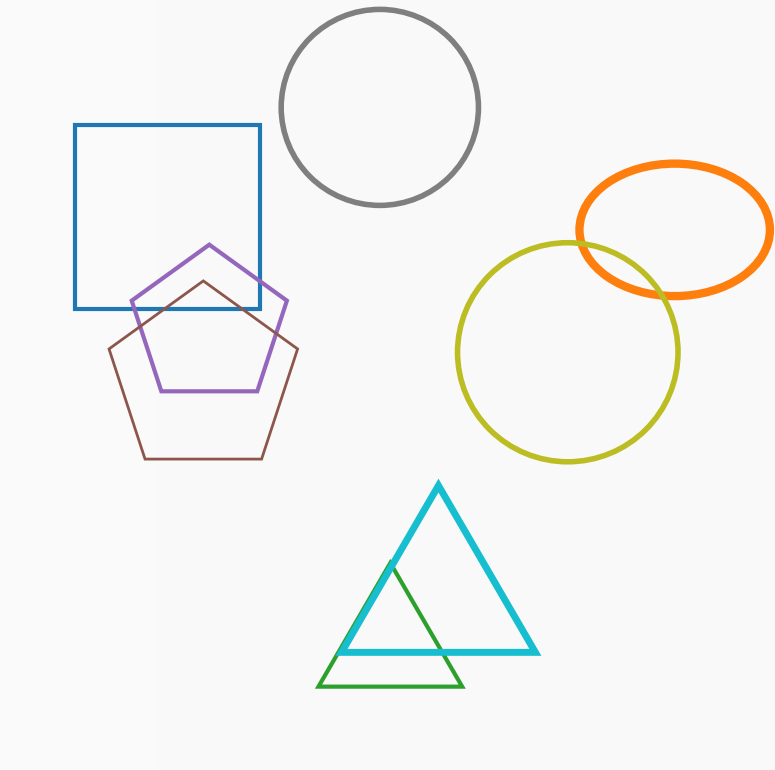[{"shape": "square", "thickness": 1.5, "radius": 0.6, "center": [0.217, 0.719]}, {"shape": "oval", "thickness": 3, "radius": 0.61, "center": [0.871, 0.701]}, {"shape": "triangle", "thickness": 1.5, "radius": 0.54, "center": [0.504, 0.162]}, {"shape": "pentagon", "thickness": 1.5, "radius": 0.53, "center": [0.27, 0.577]}, {"shape": "pentagon", "thickness": 1, "radius": 0.64, "center": [0.262, 0.507]}, {"shape": "circle", "thickness": 2, "radius": 0.64, "center": [0.49, 0.861]}, {"shape": "circle", "thickness": 2, "radius": 0.71, "center": [0.733, 0.543]}, {"shape": "triangle", "thickness": 2.5, "radius": 0.72, "center": [0.566, 0.225]}]